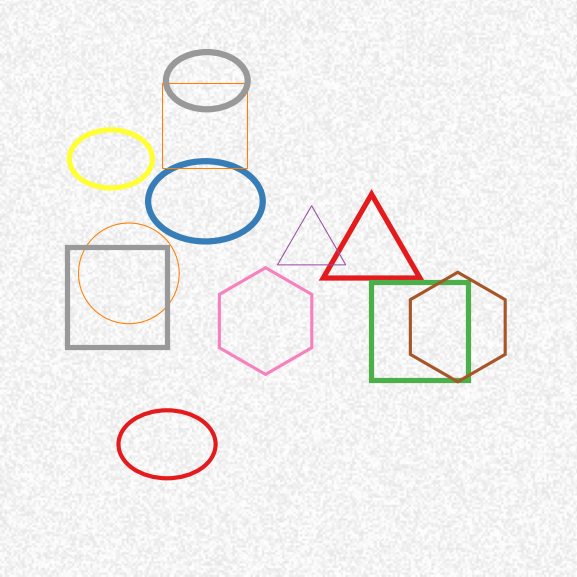[{"shape": "oval", "thickness": 2, "radius": 0.42, "center": [0.289, 0.23]}, {"shape": "triangle", "thickness": 2.5, "radius": 0.48, "center": [0.643, 0.566]}, {"shape": "oval", "thickness": 3, "radius": 0.5, "center": [0.356, 0.651]}, {"shape": "square", "thickness": 2.5, "radius": 0.42, "center": [0.726, 0.426]}, {"shape": "triangle", "thickness": 0.5, "radius": 0.34, "center": [0.54, 0.575]}, {"shape": "circle", "thickness": 0.5, "radius": 0.44, "center": [0.223, 0.526]}, {"shape": "square", "thickness": 0.5, "radius": 0.37, "center": [0.355, 0.782]}, {"shape": "oval", "thickness": 2.5, "radius": 0.36, "center": [0.192, 0.724]}, {"shape": "hexagon", "thickness": 1.5, "radius": 0.47, "center": [0.793, 0.433]}, {"shape": "hexagon", "thickness": 1.5, "radius": 0.46, "center": [0.46, 0.443]}, {"shape": "square", "thickness": 2.5, "radius": 0.43, "center": [0.202, 0.484]}, {"shape": "oval", "thickness": 3, "radius": 0.35, "center": [0.358, 0.859]}]